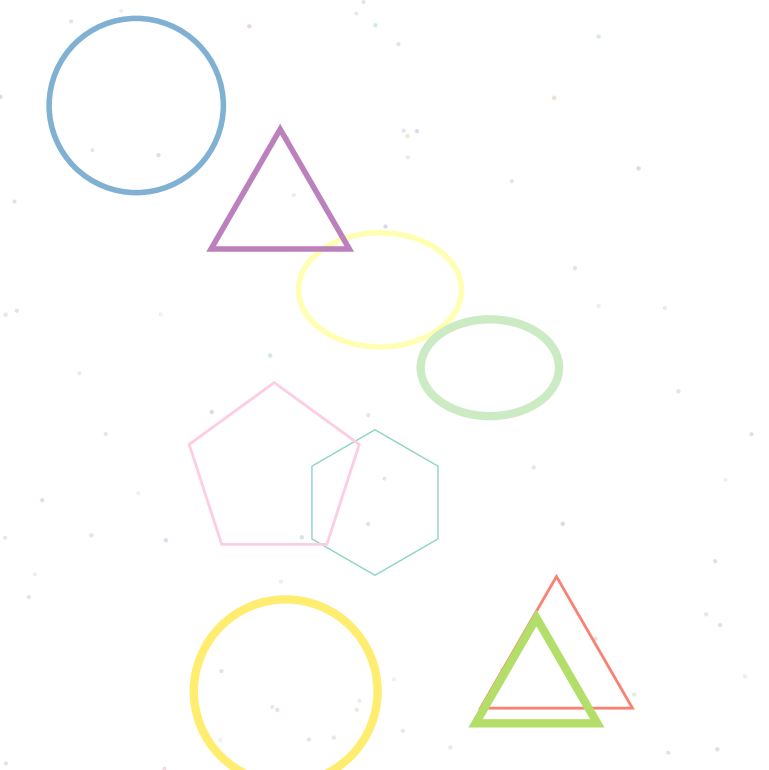[{"shape": "hexagon", "thickness": 0.5, "radius": 0.47, "center": [0.487, 0.347]}, {"shape": "oval", "thickness": 2, "radius": 0.53, "center": [0.494, 0.624]}, {"shape": "triangle", "thickness": 1, "radius": 0.57, "center": [0.723, 0.137]}, {"shape": "circle", "thickness": 2, "radius": 0.57, "center": [0.177, 0.863]}, {"shape": "triangle", "thickness": 3, "radius": 0.46, "center": [0.697, 0.106]}, {"shape": "pentagon", "thickness": 1, "radius": 0.58, "center": [0.356, 0.387]}, {"shape": "triangle", "thickness": 2, "radius": 0.52, "center": [0.364, 0.728]}, {"shape": "oval", "thickness": 3, "radius": 0.45, "center": [0.636, 0.522]}, {"shape": "circle", "thickness": 3, "radius": 0.6, "center": [0.371, 0.102]}]